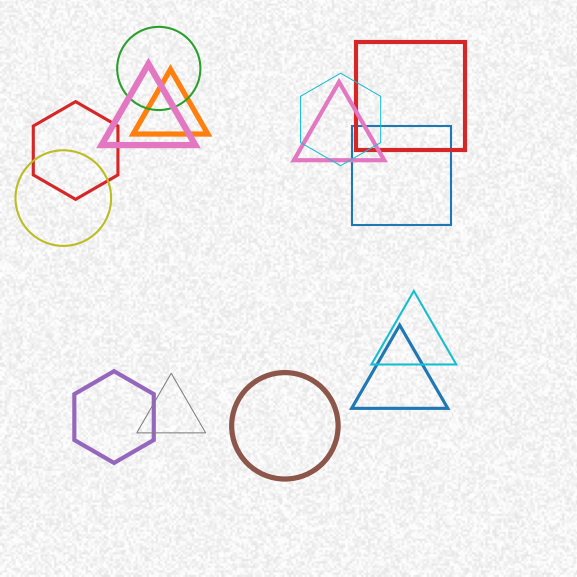[{"shape": "square", "thickness": 1, "radius": 0.43, "center": [0.695, 0.695]}, {"shape": "triangle", "thickness": 1.5, "radius": 0.48, "center": [0.692, 0.34]}, {"shape": "triangle", "thickness": 2.5, "radius": 0.37, "center": [0.295, 0.804]}, {"shape": "circle", "thickness": 1, "radius": 0.36, "center": [0.275, 0.881]}, {"shape": "square", "thickness": 2, "radius": 0.47, "center": [0.71, 0.833]}, {"shape": "hexagon", "thickness": 1.5, "radius": 0.42, "center": [0.131, 0.739]}, {"shape": "hexagon", "thickness": 2, "radius": 0.4, "center": [0.197, 0.277]}, {"shape": "circle", "thickness": 2.5, "radius": 0.46, "center": [0.493, 0.262]}, {"shape": "triangle", "thickness": 2, "radius": 0.45, "center": [0.587, 0.767]}, {"shape": "triangle", "thickness": 3, "radius": 0.47, "center": [0.257, 0.795]}, {"shape": "triangle", "thickness": 0.5, "radius": 0.34, "center": [0.296, 0.284]}, {"shape": "circle", "thickness": 1, "radius": 0.41, "center": [0.11, 0.656]}, {"shape": "hexagon", "thickness": 0.5, "radius": 0.4, "center": [0.59, 0.792]}, {"shape": "triangle", "thickness": 1, "radius": 0.42, "center": [0.717, 0.41]}]